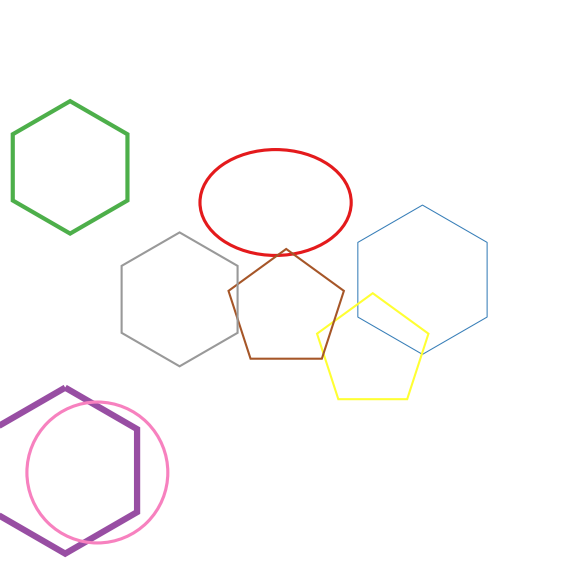[{"shape": "oval", "thickness": 1.5, "radius": 0.65, "center": [0.477, 0.648]}, {"shape": "hexagon", "thickness": 0.5, "radius": 0.65, "center": [0.732, 0.515]}, {"shape": "hexagon", "thickness": 2, "radius": 0.57, "center": [0.121, 0.709]}, {"shape": "hexagon", "thickness": 3, "radius": 0.72, "center": [0.113, 0.184]}, {"shape": "pentagon", "thickness": 1, "radius": 0.51, "center": [0.645, 0.39]}, {"shape": "pentagon", "thickness": 1, "radius": 0.53, "center": [0.496, 0.463]}, {"shape": "circle", "thickness": 1.5, "radius": 0.61, "center": [0.169, 0.181]}, {"shape": "hexagon", "thickness": 1, "radius": 0.58, "center": [0.311, 0.481]}]